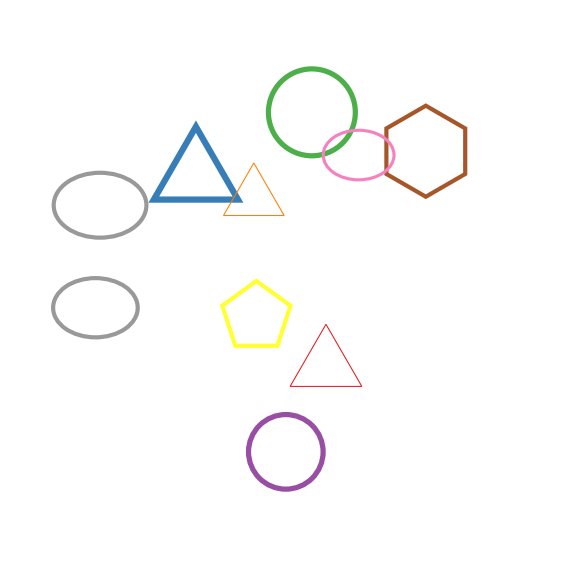[{"shape": "triangle", "thickness": 0.5, "radius": 0.36, "center": [0.564, 0.366]}, {"shape": "triangle", "thickness": 3, "radius": 0.42, "center": [0.339, 0.696]}, {"shape": "circle", "thickness": 2.5, "radius": 0.38, "center": [0.54, 0.805]}, {"shape": "circle", "thickness": 2.5, "radius": 0.32, "center": [0.495, 0.217]}, {"shape": "triangle", "thickness": 0.5, "radius": 0.3, "center": [0.439, 0.656]}, {"shape": "pentagon", "thickness": 2, "radius": 0.31, "center": [0.444, 0.451]}, {"shape": "hexagon", "thickness": 2, "radius": 0.39, "center": [0.737, 0.737]}, {"shape": "oval", "thickness": 1.5, "radius": 0.31, "center": [0.621, 0.731]}, {"shape": "oval", "thickness": 2, "radius": 0.37, "center": [0.165, 0.466]}, {"shape": "oval", "thickness": 2, "radius": 0.4, "center": [0.173, 0.644]}]